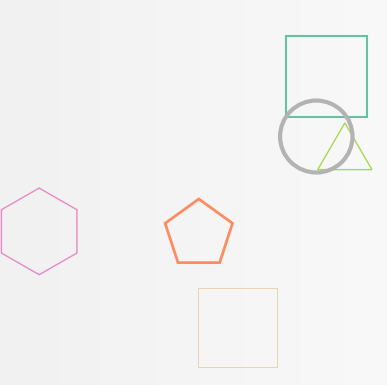[{"shape": "square", "thickness": 1.5, "radius": 0.52, "center": [0.843, 0.802]}, {"shape": "pentagon", "thickness": 2, "radius": 0.46, "center": [0.513, 0.392]}, {"shape": "hexagon", "thickness": 1, "radius": 0.56, "center": [0.101, 0.399]}, {"shape": "triangle", "thickness": 1, "radius": 0.4, "center": [0.89, 0.6]}, {"shape": "square", "thickness": 0.5, "radius": 0.51, "center": [0.612, 0.148]}, {"shape": "circle", "thickness": 3, "radius": 0.47, "center": [0.816, 0.645]}]